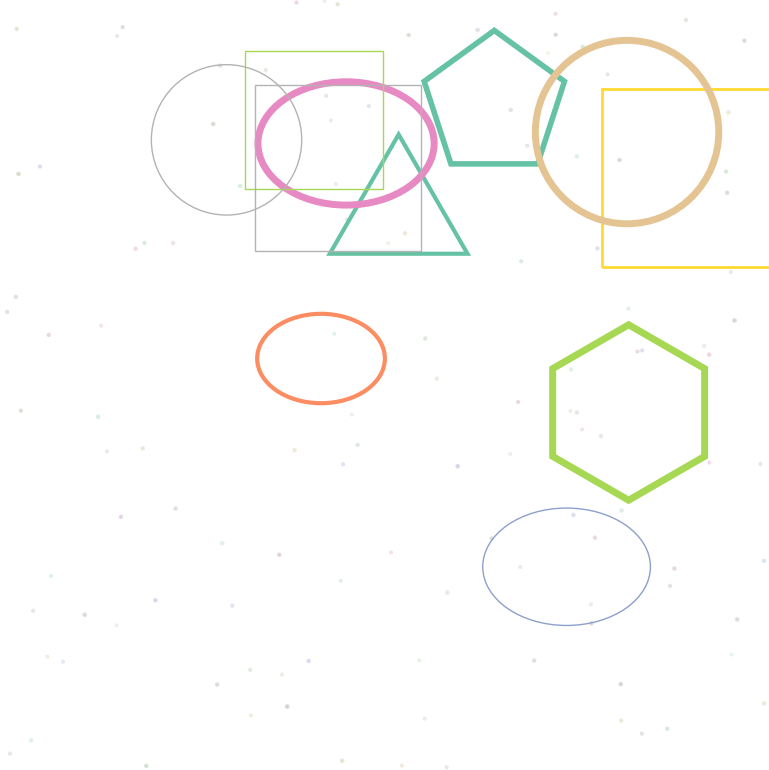[{"shape": "pentagon", "thickness": 2, "radius": 0.48, "center": [0.642, 0.865]}, {"shape": "triangle", "thickness": 1.5, "radius": 0.52, "center": [0.518, 0.722]}, {"shape": "oval", "thickness": 1.5, "radius": 0.41, "center": [0.417, 0.534]}, {"shape": "oval", "thickness": 0.5, "radius": 0.54, "center": [0.736, 0.264]}, {"shape": "oval", "thickness": 2.5, "radius": 0.57, "center": [0.449, 0.814]}, {"shape": "hexagon", "thickness": 2.5, "radius": 0.57, "center": [0.816, 0.464]}, {"shape": "square", "thickness": 0.5, "radius": 0.45, "center": [0.408, 0.844]}, {"shape": "square", "thickness": 1, "radius": 0.58, "center": [0.898, 0.769]}, {"shape": "circle", "thickness": 2.5, "radius": 0.6, "center": [0.814, 0.828]}, {"shape": "square", "thickness": 0.5, "radius": 0.54, "center": [0.439, 0.782]}, {"shape": "circle", "thickness": 0.5, "radius": 0.49, "center": [0.294, 0.818]}]